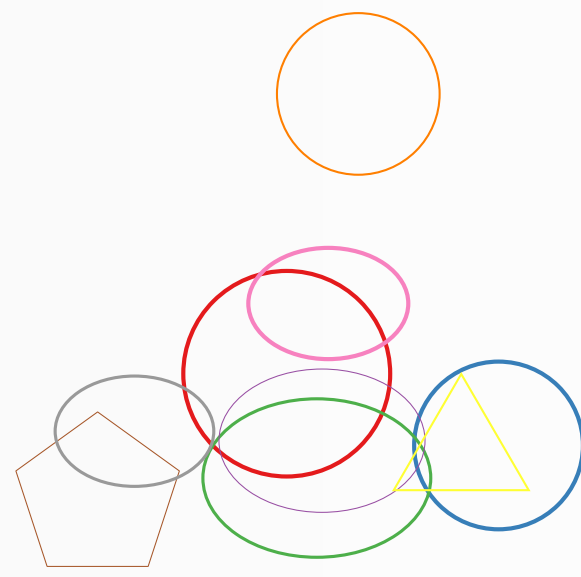[{"shape": "circle", "thickness": 2, "radius": 0.89, "center": [0.493, 0.352]}, {"shape": "circle", "thickness": 2, "radius": 0.73, "center": [0.858, 0.228]}, {"shape": "oval", "thickness": 1.5, "radius": 0.98, "center": [0.545, 0.171]}, {"shape": "oval", "thickness": 0.5, "radius": 0.89, "center": [0.554, 0.236]}, {"shape": "circle", "thickness": 1, "radius": 0.7, "center": [0.616, 0.836]}, {"shape": "triangle", "thickness": 1, "radius": 0.67, "center": [0.794, 0.217]}, {"shape": "pentagon", "thickness": 0.5, "radius": 0.74, "center": [0.168, 0.138]}, {"shape": "oval", "thickness": 2, "radius": 0.69, "center": [0.565, 0.474]}, {"shape": "oval", "thickness": 1.5, "radius": 0.68, "center": [0.231, 0.252]}]